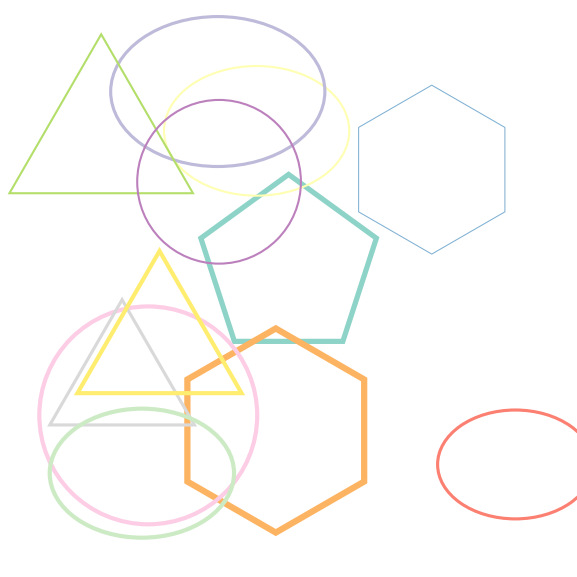[{"shape": "pentagon", "thickness": 2.5, "radius": 0.8, "center": [0.5, 0.537]}, {"shape": "oval", "thickness": 1, "radius": 0.8, "center": [0.444, 0.773]}, {"shape": "oval", "thickness": 1.5, "radius": 0.93, "center": [0.377, 0.841]}, {"shape": "oval", "thickness": 1.5, "radius": 0.67, "center": [0.892, 0.195]}, {"shape": "hexagon", "thickness": 0.5, "radius": 0.73, "center": [0.748, 0.705]}, {"shape": "hexagon", "thickness": 3, "radius": 0.88, "center": [0.478, 0.254]}, {"shape": "triangle", "thickness": 1, "radius": 0.92, "center": [0.175, 0.756]}, {"shape": "circle", "thickness": 2, "radius": 0.94, "center": [0.257, 0.28]}, {"shape": "triangle", "thickness": 1.5, "radius": 0.72, "center": [0.211, 0.336]}, {"shape": "circle", "thickness": 1, "radius": 0.71, "center": [0.379, 0.684]}, {"shape": "oval", "thickness": 2, "radius": 0.8, "center": [0.246, 0.18]}, {"shape": "triangle", "thickness": 2, "radius": 0.82, "center": [0.276, 0.4]}]